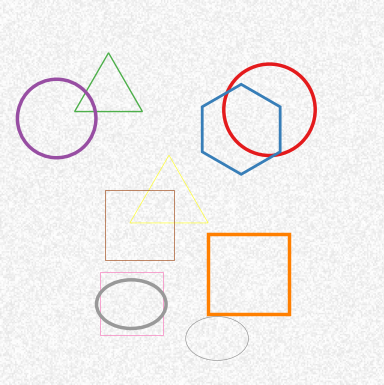[{"shape": "circle", "thickness": 2.5, "radius": 0.59, "center": [0.7, 0.715]}, {"shape": "hexagon", "thickness": 2, "radius": 0.58, "center": [0.626, 0.664]}, {"shape": "triangle", "thickness": 1, "radius": 0.51, "center": [0.282, 0.761]}, {"shape": "circle", "thickness": 2.5, "radius": 0.51, "center": [0.147, 0.692]}, {"shape": "square", "thickness": 2.5, "radius": 0.52, "center": [0.646, 0.289]}, {"shape": "triangle", "thickness": 0.5, "radius": 0.59, "center": [0.439, 0.48]}, {"shape": "square", "thickness": 0.5, "radius": 0.45, "center": [0.362, 0.416]}, {"shape": "square", "thickness": 0.5, "radius": 0.41, "center": [0.341, 0.212]}, {"shape": "oval", "thickness": 2.5, "radius": 0.45, "center": [0.341, 0.21]}, {"shape": "oval", "thickness": 0.5, "radius": 0.41, "center": [0.564, 0.121]}]